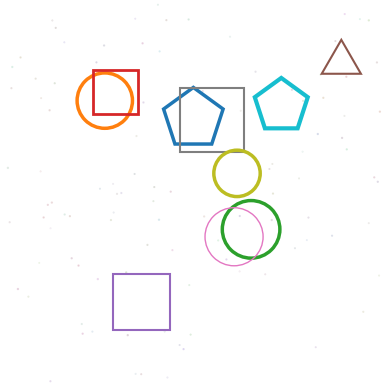[{"shape": "pentagon", "thickness": 2.5, "radius": 0.41, "center": [0.502, 0.692]}, {"shape": "circle", "thickness": 2.5, "radius": 0.36, "center": [0.272, 0.739]}, {"shape": "circle", "thickness": 2.5, "radius": 0.37, "center": [0.652, 0.404]}, {"shape": "square", "thickness": 2, "radius": 0.29, "center": [0.3, 0.762]}, {"shape": "square", "thickness": 1.5, "radius": 0.37, "center": [0.368, 0.215]}, {"shape": "triangle", "thickness": 1.5, "radius": 0.29, "center": [0.887, 0.838]}, {"shape": "circle", "thickness": 1, "radius": 0.38, "center": [0.608, 0.385]}, {"shape": "square", "thickness": 1.5, "radius": 0.42, "center": [0.55, 0.689]}, {"shape": "circle", "thickness": 2.5, "radius": 0.3, "center": [0.616, 0.55]}, {"shape": "pentagon", "thickness": 3, "radius": 0.36, "center": [0.731, 0.725]}]